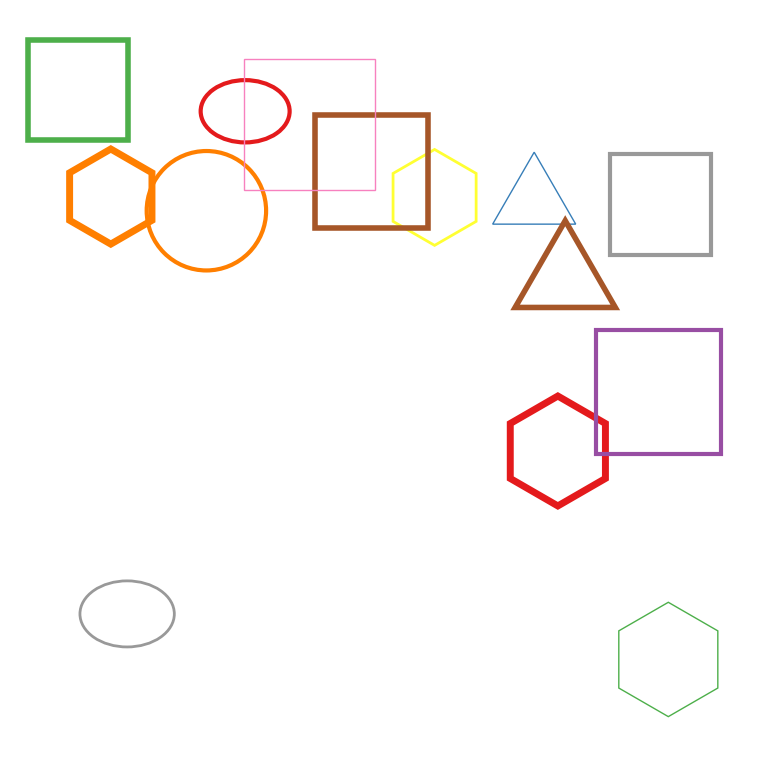[{"shape": "oval", "thickness": 1.5, "radius": 0.29, "center": [0.318, 0.855]}, {"shape": "hexagon", "thickness": 2.5, "radius": 0.36, "center": [0.724, 0.414]}, {"shape": "triangle", "thickness": 0.5, "radius": 0.31, "center": [0.694, 0.74]}, {"shape": "hexagon", "thickness": 0.5, "radius": 0.37, "center": [0.868, 0.144]}, {"shape": "square", "thickness": 2, "radius": 0.33, "center": [0.101, 0.883]}, {"shape": "square", "thickness": 1.5, "radius": 0.4, "center": [0.855, 0.49]}, {"shape": "circle", "thickness": 1.5, "radius": 0.39, "center": [0.268, 0.726]}, {"shape": "hexagon", "thickness": 2.5, "radius": 0.31, "center": [0.144, 0.745]}, {"shape": "hexagon", "thickness": 1, "radius": 0.31, "center": [0.564, 0.744]}, {"shape": "square", "thickness": 2, "radius": 0.37, "center": [0.483, 0.778]}, {"shape": "triangle", "thickness": 2, "radius": 0.38, "center": [0.734, 0.638]}, {"shape": "square", "thickness": 0.5, "radius": 0.43, "center": [0.402, 0.838]}, {"shape": "square", "thickness": 1.5, "radius": 0.33, "center": [0.858, 0.735]}, {"shape": "oval", "thickness": 1, "radius": 0.31, "center": [0.165, 0.203]}]